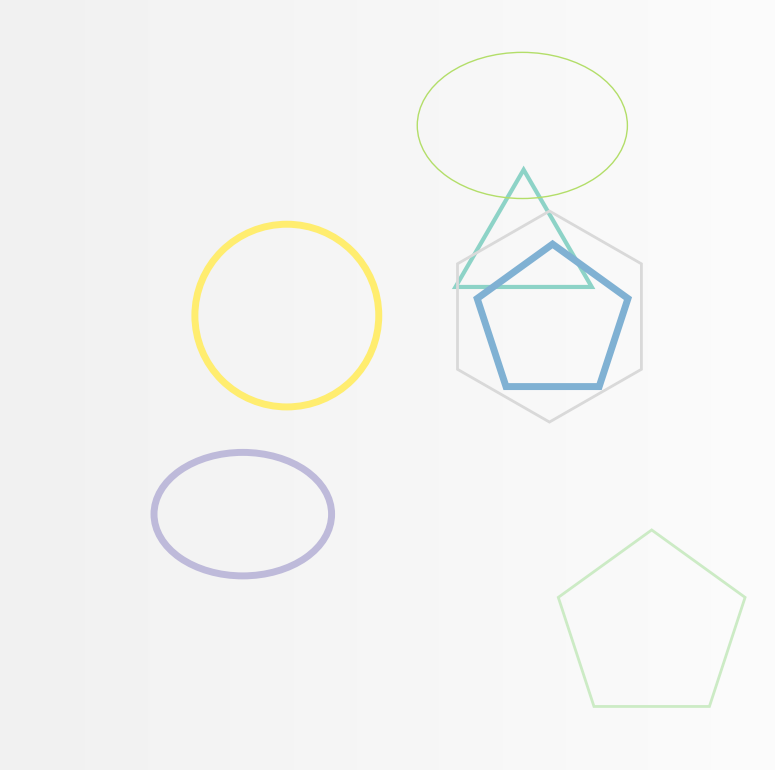[{"shape": "triangle", "thickness": 1.5, "radius": 0.51, "center": [0.676, 0.678]}, {"shape": "oval", "thickness": 2.5, "radius": 0.57, "center": [0.313, 0.332]}, {"shape": "pentagon", "thickness": 2.5, "radius": 0.51, "center": [0.713, 0.581]}, {"shape": "oval", "thickness": 0.5, "radius": 0.68, "center": [0.674, 0.837]}, {"shape": "hexagon", "thickness": 1, "radius": 0.69, "center": [0.709, 0.589]}, {"shape": "pentagon", "thickness": 1, "radius": 0.63, "center": [0.841, 0.185]}, {"shape": "circle", "thickness": 2.5, "radius": 0.59, "center": [0.37, 0.59]}]